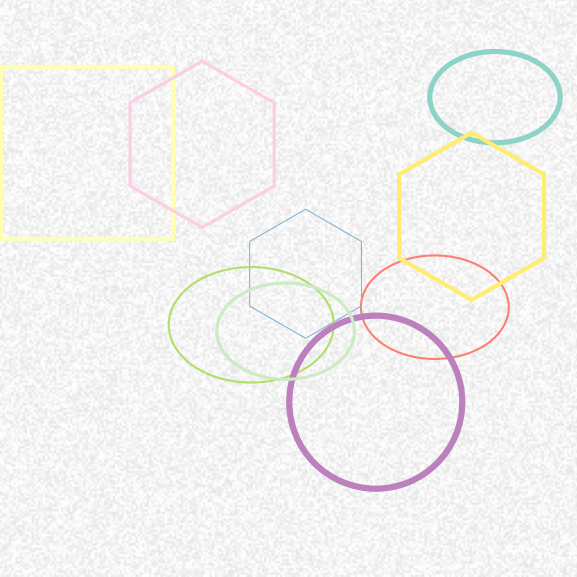[{"shape": "oval", "thickness": 2.5, "radius": 0.56, "center": [0.857, 0.831]}, {"shape": "square", "thickness": 2, "radius": 0.74, "center": [0.151, 0.734]}, {"shape": "oval", "thickness": 1, "radius": 0.64, "center": [0.753, 0.467]}, {"shape": "hexagon", "thickness": 0.5, "radius": 0.56, "center": [0.529, 0.525]}, {"shape": "oval", "thickness": 1, "radius": 0.71, "center": [0.435, 0.437]}, {"shape": "hexagon", "thickness": 1.5, "radius": 0.72, "center": [0.35, 0.749]}, {"shape": "circle", "thickness": 3, "radius": 0.75, "center": [0.651, 0.303]}, {"shape": "oval", "thickness": 1.5, "radius": 0.6, "center": [0.495, 0.426]}, {"shape": "hexagon", "thickness": 2, "radius": 0.72, "center": [0.817, 0.625]}]